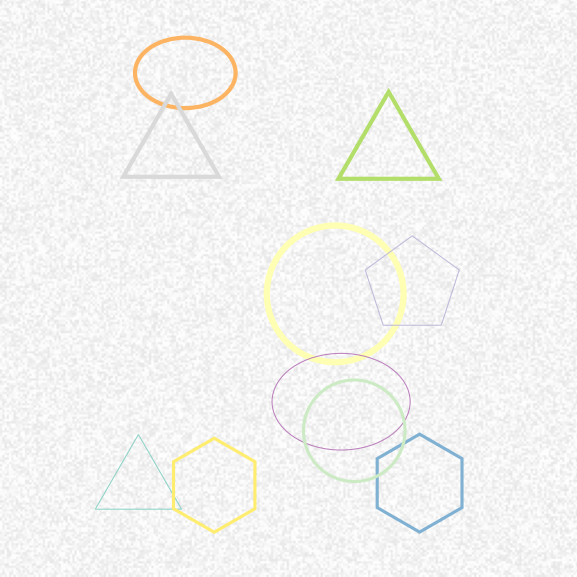[{"shape": "triangle", "thickness": 0.5, "radius": 0.43, "center": [0.24, 0.161]}, {"shape": "circle", "thickness": 3, "radius": 0.59, "center": [0.58, 0.49]}, {"shape": "pentagon", "thickness": 0.5, "radius": 0.43, "center": [0.714, 0.505]}, {"shape": "hexagon", "thickness": 1.5, "radius": 0.42, "center": [0.727, 0.163]}, {"shape": "oval", "thickness": 2, "radius": 0.44, "center": [0.321, 0.873]}, {"shape": "triangle", "thickness": 2, "radius": 0.5, "center": [0.673, 0.74]}, {"shape": "triangle", "thickness": 2, "radius": 0.48, "center": [0.296, 0.741]}, {"shape": "oval", "thickness": 0.5, "radius": 0.6, "center": [0.591, 0.304]}, {"shape": "circle", "thickness": 1.5, "radius": 0.44, "center": [0.613, 0.253]}, {"shape": "hexagon", "thickness": 1.5, "radius": 0.41, "center": [0.371, 0.159]}]